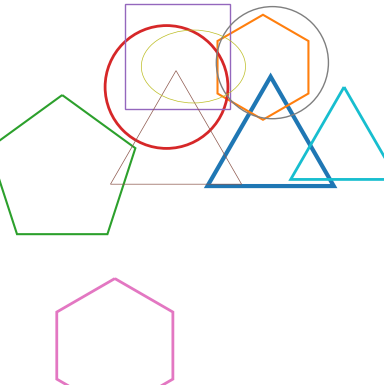[{"shape": "triangle", "thickness": 3, "radius": 0.95, "center": [0.703, 0.611]}, {"shape": "hexagon", "thickness": 1.5, "radius": 0.68, "center": [0.683, 0.825]}, {"shape": "pentagon", "thickness": 1.5, "radius": 1.0, "center": [0.162, 0.553]}, {"shape": "circle", "thickness": 2, "radius": 0.8, "center": [0.433, 0.774]}, {"shape": "square", "thickness": 1, "radius": 0.68, "center": [0.461, 0.853]}, {"shape": "triangle", "thickness": 0.5, "radius": 0.98, "center": [0.457, 0.62]}, {"shape": "hexagon", "thickness": 2, "radius": 0.87, "center": [0.298, 0.102]}, {"shape": "circle", "thickness": 1, "radius": 0.73, "center": [0.707, 0.837]}, {"shape": "oval", "thickness": 0.5, "radius": 0.68, "center": [0.502, 0.827]}, {"shape": "triangle", "thickness": 2, "radius": 0.8, "center": [0.894, 0.614]}]